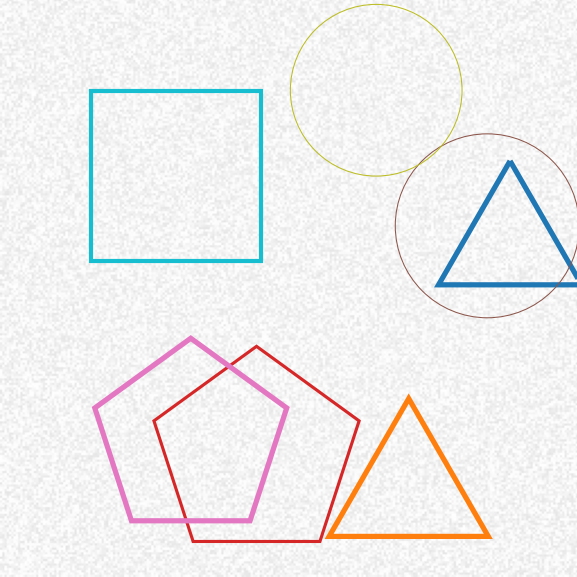[{"shape": "triangle", "thickness": 2.5, "radius": 0.72, "center": [0.883, 0.577]}, {"shape": "triangle", "thickness": 2.5, "radius": 0.8, "center": [0.708, 0.15]}, {"shape": "pentagon", "thickness": 1.5, "radius": 0.93, "center": [0.444, 0.213]}, {"shape": "circle", "thickness": 0.5, "radius": 0.8, "center": [0.844, 0.608]}, {"shape": "pentagon", "thickness": 2.5, "radius": 0.87, "center": [0.33, 0.239]}, {"shape": "circle", "thickness": 0.5, "radius": 0.74, "center": [0.651, 0.843]}, {"shape": "square", "thickness": 2, "radius": 0.74, "center": [0.304, 0.694]}]